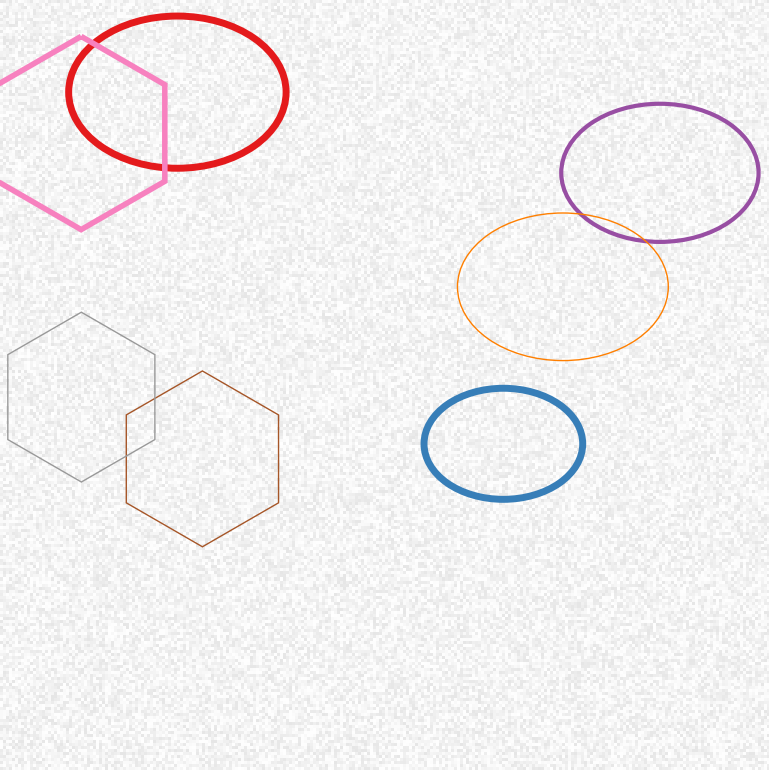[{"shape": "oval", "thickness": 2.5, "radius": 0.71, "center": [0.23, 0.88]}, {"shape": "oval", "thickness": 2.5, "radius": 0.52, "center": [0.654, 0.424]}, {"shape": "oval", "thickness": 1.5, "radius": 0.64, "center": [0.857, 0.776]}, {"shape": "oval", "thickness": 0.5, "radius": 0.68, "center": [0.731, 0.628]}, {"shape": "hexagon", "thickness": 0.5, "radius": 0.57, "center": [0.263, 0.404]}, {"shape": "hexagon", "thickness": 2, "radius": 0.63, "center": [0.105, 0.827]}, {"shape": "hexagon", "thickness": 0.5, "radius": 0.55, "center": [0.106, 0.484]}]